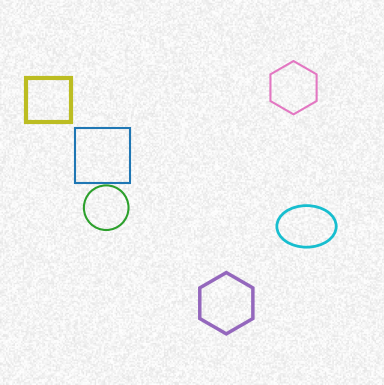[{"shape": "square", "thickness": 1.5, "radius": 0.35, "center": [0.266, 0.596]}, {"shape": "circle", "thickness": 1.5, "radius": 0.29, "center": [0.276, 0.461]}, {"shape": "hexagon", "thickness": 2.5, "radius": 0.4, "center": [0.588, 0.212]}, {"shape": "hexagon", "thickness": 1.5, "radius": 0.35, "center": [0.762, 0.772]}, {"shape": "square", "thickness": 3, "radius": 0.29, "center": [0.126, 0.74]}, {"shape": "oval", "thickness": 2, "radius": 0.39, "center": [0.796, 0.412]}]